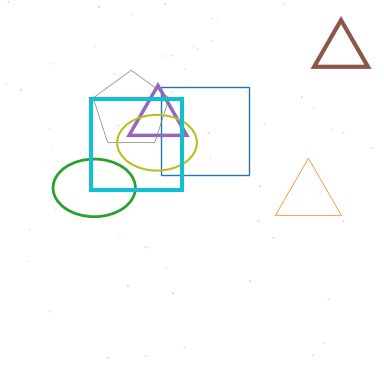[{"shape": "square", "thickness": 1, "radius": 0.57, "center": [0.533, 0.66]}, {"shape": "triangle", "thickness": 0.5, "radius": 0.5, "center": [0.801, 0.49]}, {"shape": "oval", "thickness": 2, "radius": 0.53, "center": [0.245, 0.512]}, {"shape": "triangle", "thickness": 2.5, "radius": 0.43, "center": [0.41, 0.692]}, {"shape": "triangle", "thickness": 3, "radius": 0.4, "center": [0.886, 0.867]}, {"shape": "pentagon", "thickness": 0.5, "radius": 0.52, "center": [0.341, 0.714]}, {"shape": "oval", "thickness": 1.5, "radius": 0.52, "center": [0.408, 0.629]}, {"shape": "square", "thickness": 3, "radius": 0.59, "center": [0.355, 0.625]}]